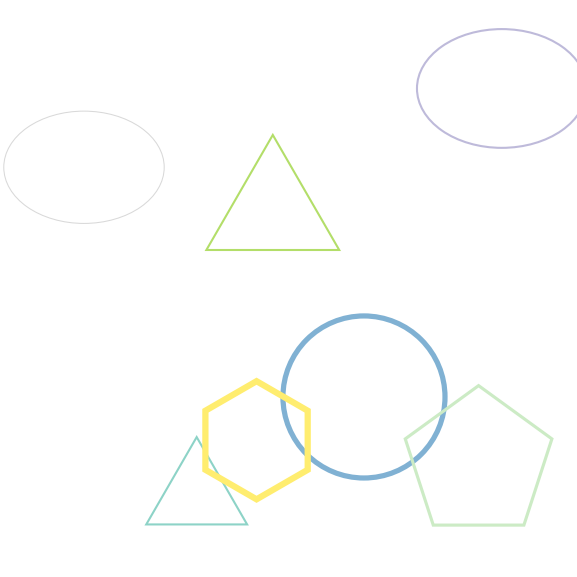[{"shape": "triangle", "thickness": 1, "radius": 0.5, "center": [0.341, 0.141]}, {"shape": "oval", "thickness": 1, "radius": 0.73, "center": [0.869, 0.846]}, {"shape": "circle", "thickness": 2.5, "radius": 0.7, "center": [0.63, 0.312]}, {"shape": "triangle", "thickness": 1, "radius": 0.66, "center": [0.472, 0.633]}, {"shape": "oval", "thickness": 0.5, "radius": 0.69, "center": [0.145, 0.709]}, {"shape": "pentagon", "thickness": 1.5, "radius": 0.67, "center": [0.829, 0.198]}, {"shape": "hexagon", "thickness": 3, "radius": 0.51, "center": [0.444, 0.237]}]